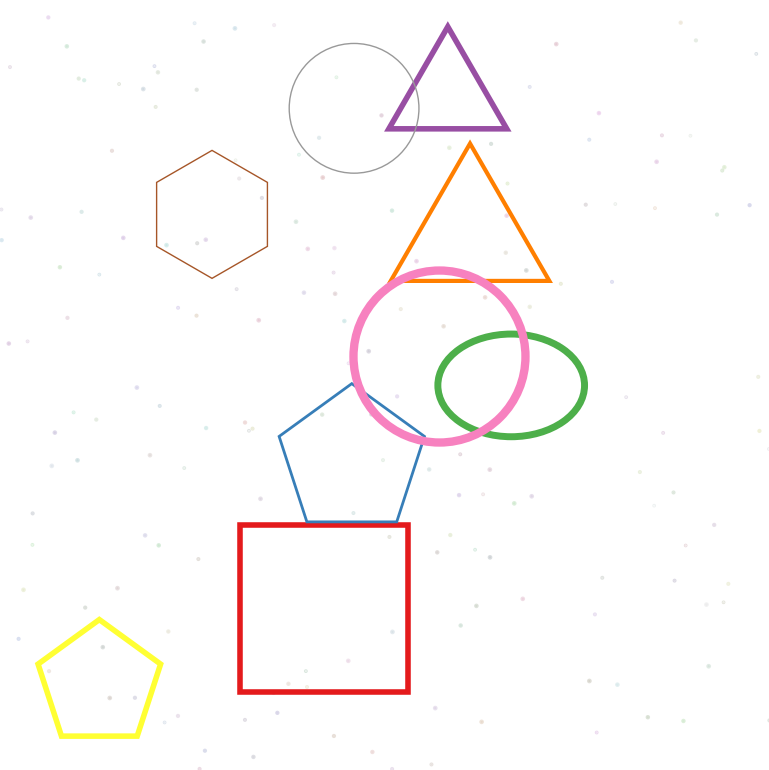[{"shape": "square", "thickness": 2, "radius": 0.54, "center": [0.421, 0.21]}, {"shape": "pentagon", "thickness": 1, "radius": 0.5, "center": [0.457, 0.403]}, {"shape": "oval", "thickness": 2.5, "radius": 0.48, "center": [0.664, 0.499]}, {"shape": "triangle", "thickness": 2, "radius": 0.44, "center": [0.582, 0.877]}, {"shape": "triangle", "thickness": 1.5, "radius": 0.59, "center": [0.61, 0.695]}, {"shape": "pentagon", "thickness": 2, "radius": 0.42, "center": [0.129, 0.112]}, {"shape": "hexagon", "thickness": 0.5, "radius": 0.42, "center": [0.275, 0.722]}, {"shape": "circle", "thickness": 3, "radius": 0.56, "center": [0.571, 0.537]}, {"shape": "circle", "thickness": 0.5, "radius": 0.42, "center": [0.46, 0.859]}]